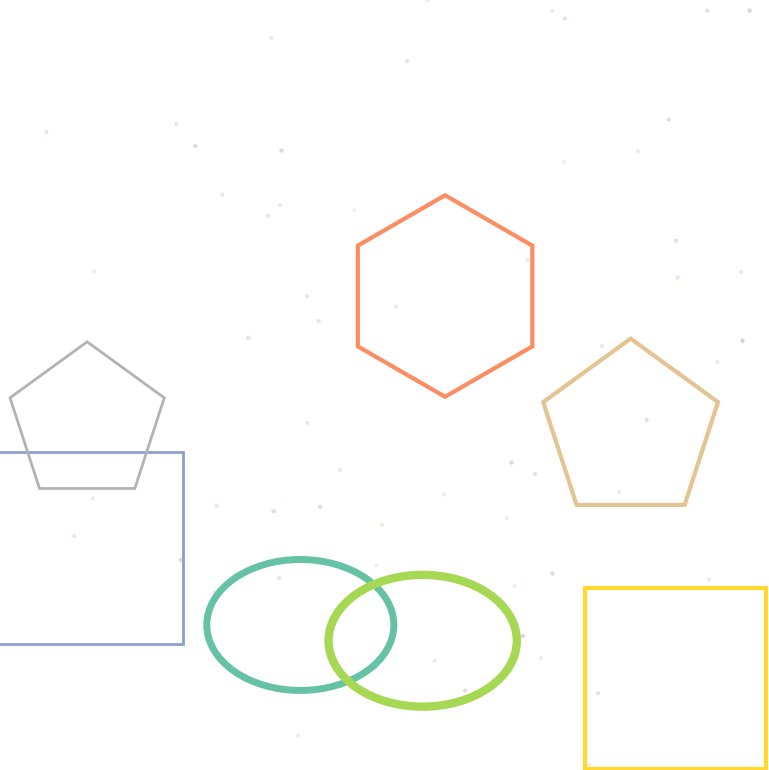[{"shape": "oval", "thickness": 2.5, "radius": 0.61, "center": [0.39, 0.188]}, {"shape": "hexagon", "thickness": 1.5, "radius": 0.65, "center": [0.578, 0.616]}, {"shape": "square", "thickness": 1, "radius": 0.62, "center": [0.113, 0.289]}, {"shape": "oval", "thickness": 3, "radius": 0.61, "center": [0.549, 0.168]}, {"shape": "square", "thickness": 1.5, "radius": 0.59, "center": [0.878, 0.119]}, {"shape": "pentagon", "thickness": 1.5, "radius": 0.6, "center": [0.819, 0.441]}, {"shape": "pentagon", "thickness": 1, "radius": 0.53, "center": [0.113, 0.451]}]